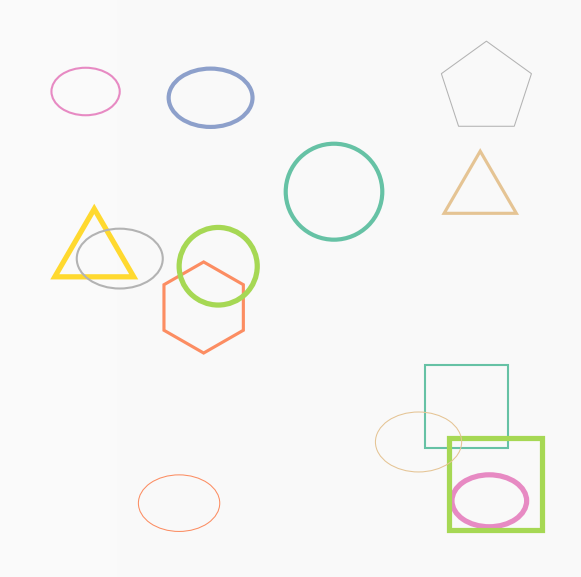[{"shape": "circle", "thickness": 2, "radius": 0.42, "center": [0.575, 0.667]}, {"shape": "square", "thickness": 1, "radius": 0.36, "center": [0.803, 0.296]}, {"shape": "hexagon", "thickness": 1.5, "radius": 0.39, "center": [0.35, 0.467]}, {"shape": "oval", "thickness": 0.5, "radius": 0.35, "center": [0.308, 0.128]}, {"shape": "oval", "thickness": 2, "radius": 0.36, "center": [0.362, 0.83]}, {"shape": "oval", "thickness": 1, "radius": 0.29, "center": [0.147, 0.841]}, {"shape": "oval", "thickness": 2.5, "radius": 0.32, "center": [0.842, 0.132]}, {"shape": "square", "thickness": 2.5, "radius": 0.4, "center": [0.853, 0.161]}, {"shape": "circle", "thickness": 2.5, "radius": 0.34, "center": [0.375, 0.538]}, {"shape": "triangle", "thickness": 2.5, "radius": 0.39, "center": [0.162, 0.559]}, {"shape": "oval", "thickness": 0.5, "radius": 0.37, "center": [0.72, 0.234]}, {"shape": "triangle", "thickness": 1.5, "radius": 0.36, "center": [0.826, 0.666]}, {"shape": "pentagon", "thickness": 0.5, "radius": 0.41, "center": [0.837, 0.846]}, {"shape": "oval", "thickness": 1, "radius": 0.37, "center": [0.206, 0.551]}]